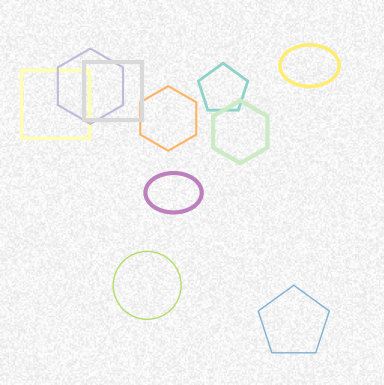[{"shape": "pentagon", "thickness": 2, "radius": 0.34, "center": [0.579, 0.768]}, {"shape": "square", "thickness": 2.5, "radius": 0.44, "center": [0.143, 0.731]}, {"shape": "hexagon", "thickness": 1.5, "radius": 0.49, "center": [0.235, 0.776]}, {"shape": "pentagon", "thickness": 1, "radius": 0.48, "center": [0.763, 0.162]}, {"shape": "hexagon", "thickness": 1.5, "radius": 0.42, "center": [0.437, 0.692]}, {"shape": "circle", "thickness": 1, "radius": 0.44, "center": [0.382, 0.259]}, {"shape": "square", "thickness": 3, "radius": 0.38, "center": [0.293, 0.764]}, {"shape": "oval", "thickness": 3, "radius": 0.37, "center": [0.451, 0.499]}, {"shape": "hexagon", "thickness": 3, "radius": 0.41, "center": [0.624, 0.657]}, {"shape": "oval", "thickness": 2.5, "radius": 0.38, "center": [0.804, 0.829]}]